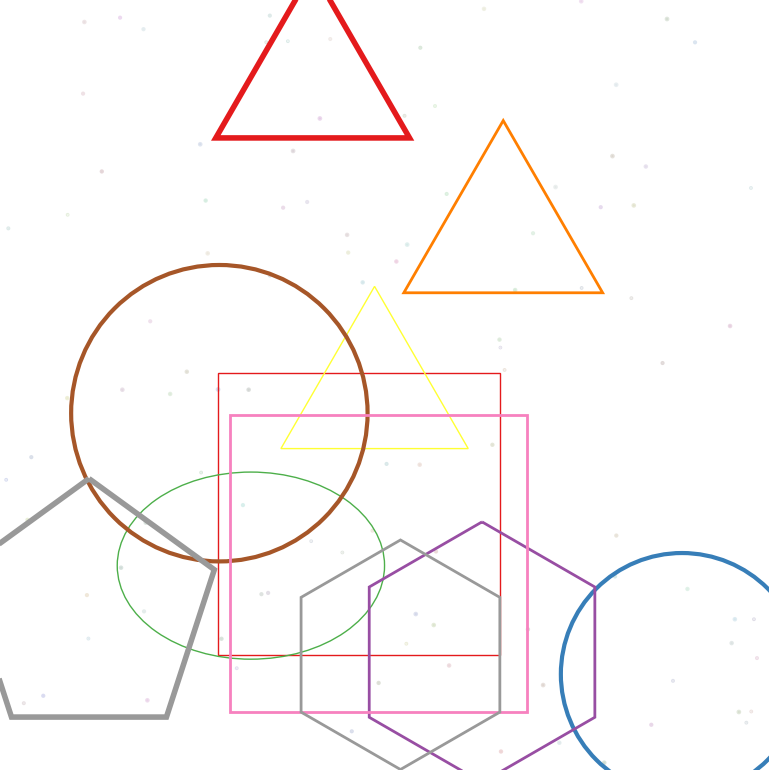[{"shape": "square", "thickness": 0.5, "radius": 0.92, "center": [0.466, 0.332]}, {"shape": "triangle", "thickness": 2, "radius": 0.73, "center": [0.406, 0.893]}, {"shape": "circle", "thickness": 1.5, "radius": 0.79, "center": [0.886, 0.124]}, {"shape": "oval", "thickness": 0.5, "radius": 0.87, "center": [0.326, 0.265]}, {"shape": "hexagon", "thickness": 1, "radius": 0.85, "center": [0.626, 0.153]}, {"shape": "triangle", "thickness": 1, "radius": 0.75, "center": [0.654, 0.694]}, {"shape": "triangle", "thickness": 0.5, "radius": 0.7, "center": [0.486, 0.488]}, {"shape": "circle", "thickness": 1.5, "radius": 0.96, "center": [0.285, 0.463]}, {"shape": "square", "thickness": 1, "radius": 0.96, "center": [0.491, 0.268]}, {"shape": "hexagon", "thickness": 1, "radius": 0.75, "center": [0.52, 0.15]}, {"shape": "pentagon", "thickness": 2, "radius": 0.86, "center": [0.116, 0.207]}]